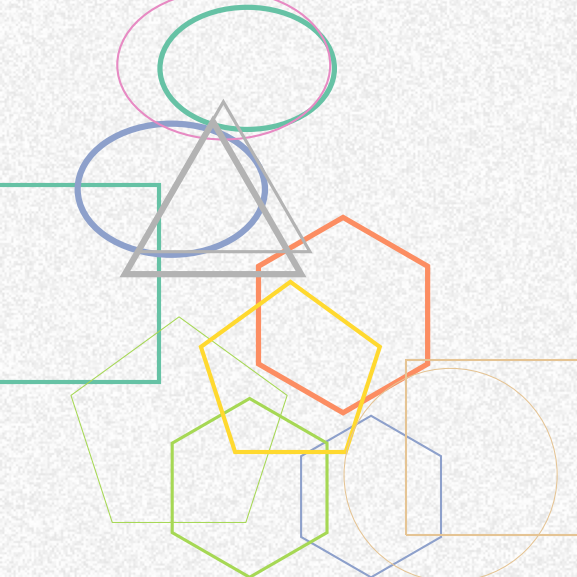[{"shape": "square", "thickness": 2, "radius": 0.85, "center": [0.105, 0.508]}, {"shape": "oval", "thickness": 2.5, "radius": 0.76, "center": [0.428, 0.881]}, {"shape": "hexagon", "thickness": 2.5, "radius": 0.85, "center": [0.594, 0.454]}, {"shape": "oval", "thickness": 3, "radius": 0.81, "center": [0.297, 0.671]}, {"shape": "hexagon", "thickness": 1, "radius": 0.7, "center": [0.643, 0.139]}, {"shape": "oval", "thickness": 1, "radius": 0.92, "center": [0.387, 0.887]}, {"shape": "hexagon", "thickness": 1.5, "radius": 0.77, "center": [0.432, 0.154]}, {"shape": "pentagon", "thickness": 0.5, "radius": 0.98, "center": [0.31, 0.254]}, {"shape": "pentagon", "thickness": 2, "radius": 0.81, "center": [0.503, 0.348]}, {"shape": "square", "thickness": 1, "radius": 0.76, "center": [0.854, 0.225]}, {"shape": "circle", "thickness": 0.5, "radius": 0.92, "center": [0.78, 0.177]}, {"shape": "triangle", "thickness": 3, "radius": 0.88, "center": [0.369, 0.612]}, {"shape": "triangle", "thickness": 1.5, "radius": 0.87, "center": [0.387, 0.65]}]